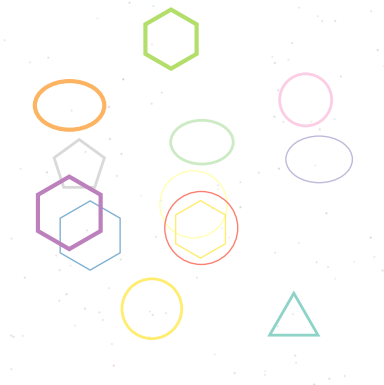[{"shape": "triangle", "thickness": 2, "radius": 0.36, "center": [0.763, 0.166]}, {"shape": "circle", "thickness": 1, "radius": 0.44, "center": [0.503, 0.469]}, {"shape": "oval", "thickness": 1, "radius": 0.43, "center": [0.829, 0.586]}, {"shape": "circle", "thickness": 1, "radius": 0.47, "center": [0.523, 0.408]}, {"shape": "hexagon", "thickness": 1, "radius": 0.45, "center": [0.234, 0.388]}, {"shape": "oval", "thickness": 3, "radius": 0.45, "center": [0.181, 0.726]}, {"shape": "hexagon", "thickness": 3, "radius": 0.38, "center": [0.444, 0.898]}, {"shape": "circle", "thickness": 2, "radius": 0.34, "center": [0.794, 0.741]}, {"shape": "pentagon", "thickness": 2, "radius": 0.34, "center": [0.206, 0.569]}, {"shape": "hexagon", "thickness": 3, "radius": 0.47, "center": [0.18, 0.447]}, {"shape": "oval", "thickness": 2, "radius": 0.41, "center": [0.525, 0.631]}, {"shape": "hexagon", "thickness": 1, "radius": 0.37, "center": [0.521, 0.404]}, {"shape": "circle", "thickness": 2, "radius": 0.39, "center": [0.394, 0.198]}]